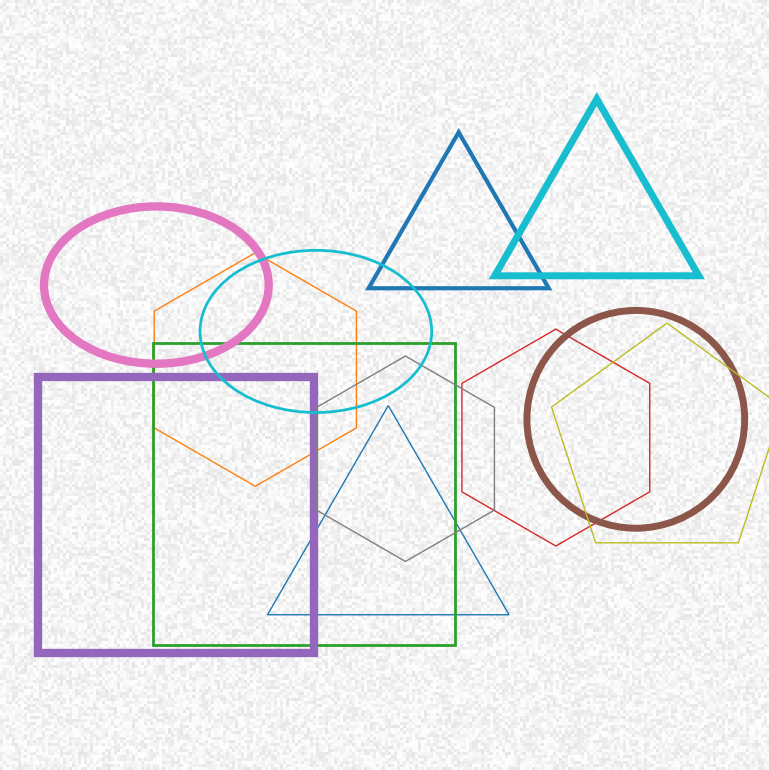[{"shape": "triangle", "thickness": 1.5, "radius": 0.68, "center": [0.596, 0.693]}, {"shape": "triangle", "thickness": 0.5, "radius": 0.91, "center": [0.504, 0.292]}, {"shape": "hexagon", "thickness": 0.5, "radius": 0.76, "center": [0.332, 0.52]}, {"shape": "square", "thickness": 1, "radius": 0.98, "center": [0.395, 0.359]}, {"shape": "hexagon", "thickness": 0.5, "radius": 0.7, "center": [0.722, 0.432]}, {"shape": "square", "thickness": 3, "radius": 0.89, "center": [0.229, 0.331]}, {"shape": "circle", "thickness": 2.5, "radius": 0.71, "center": [0.826, 0.455]}, {"shape": "oval", "thickness": 3, "radius": 0.73, "center": [0.203, 0.63]}, {"shape": "hexagon", "thickness": 0.5, "radius": 0.67, "center": [0.527, 0.404]}, {"shape": "pentagon", "thickness": 0.5, "radius": 0.79, "center": [0.866, 0.423]}, {"shape": "triangle", "thickness": 2.5, "radius": 0.77, "center": [0.775, 0.718]}, {"shape": "oval", "thickness": 1, "radius": 0.75, "center": [0.41, 0.57]}]